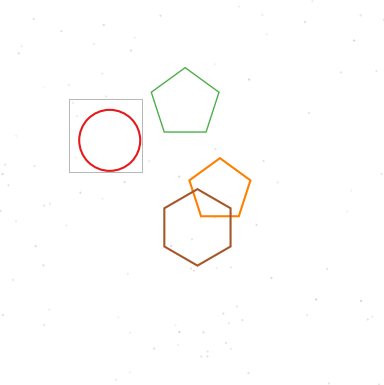[{"shape": "circle", "thickness": 1.5, "radius": 0.4, "center": [0.285, 0.635]}, {"shape": "pentagon", "thickness": 1, "radius": 0.46, "center": [0.481, 0.732]}, {"shape": "pentagon", "thickness": 1.5, "radius": 0.42, "center": [0.571, 0.506]}, {"shape": "hexagon", "thickness": 1.5, "radius": 0.5, "center": [0.513, 0.409]}, {"shape": "square", "thickness": 0.5, "radius": 0.48, "center": [0.275, 0.648]}]